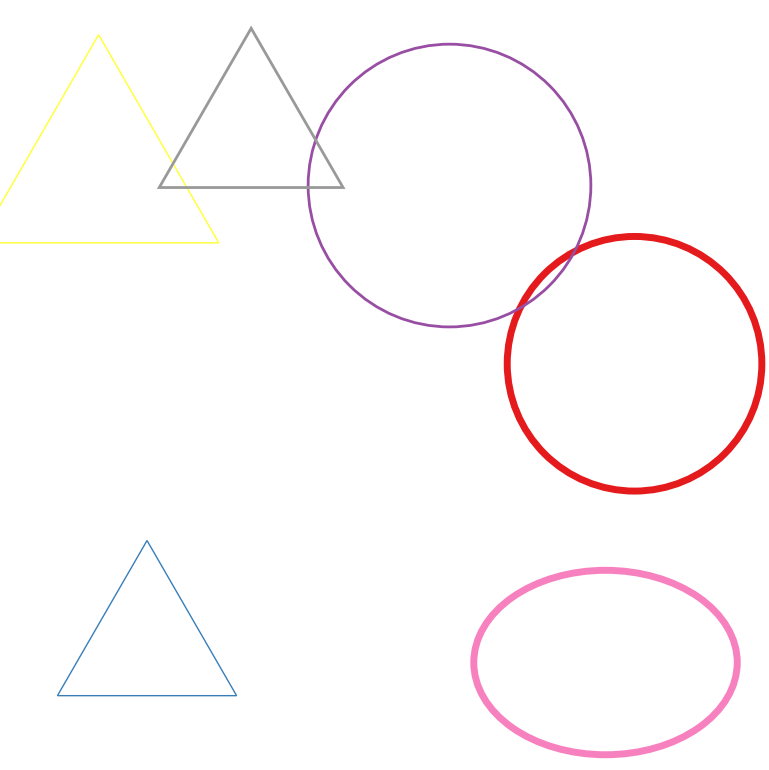[{"shape": "circle", "thickness": 2.5, "radius": 0.83, "center": [0.824, 0.528]}, {"shape": "triangle", "thickness": 0.5, "radius": 0.67, "center": [0.191, 0.164]}, {"shape": "circle", "thickness": 1, "radius": 0.92, "center": [0.584, 0.759]}, {"shape": "triangle", "thickness": 0.5, "radius": 0.9, "center": [0.128, 0.775]}, {"shape": "oval", "thickness": 2.5, "radius": 0.86, "center": [0.786, 0.14]}, {"shape": "triangle", "thickness": 1, "radius": 0.69, "center": [0.326, 0.825]}]